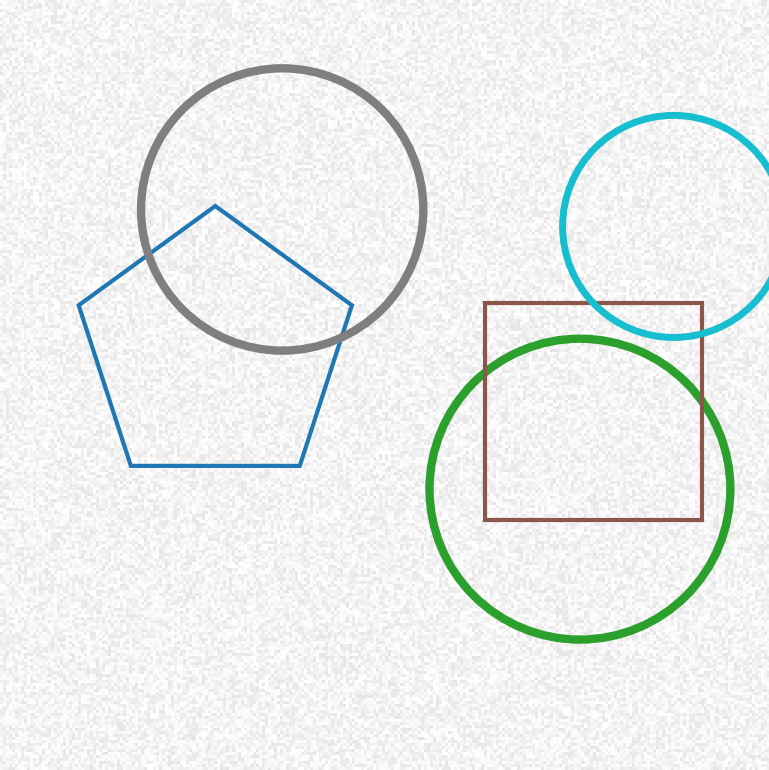[{"shape": "pentagon", "thickness": 1.5, "radius": 0.93, "center": [0.28, 0.546]}, {"shape": "circle", "thickness": 3, "radius": 0.98, "center": [0.753, 0.365]}, {"shape": "square", "thickness": 1.5, "radius": 0.7, "center": [0.771, 0.466]}, {"shape": "circle", "thickness": 3, "radius": 0.92, "center": [0.366, 0.728]}, {"shape": "circle", "thickness": 2.5, "radius": 0.72, "center": [0.875, 0.706]}]